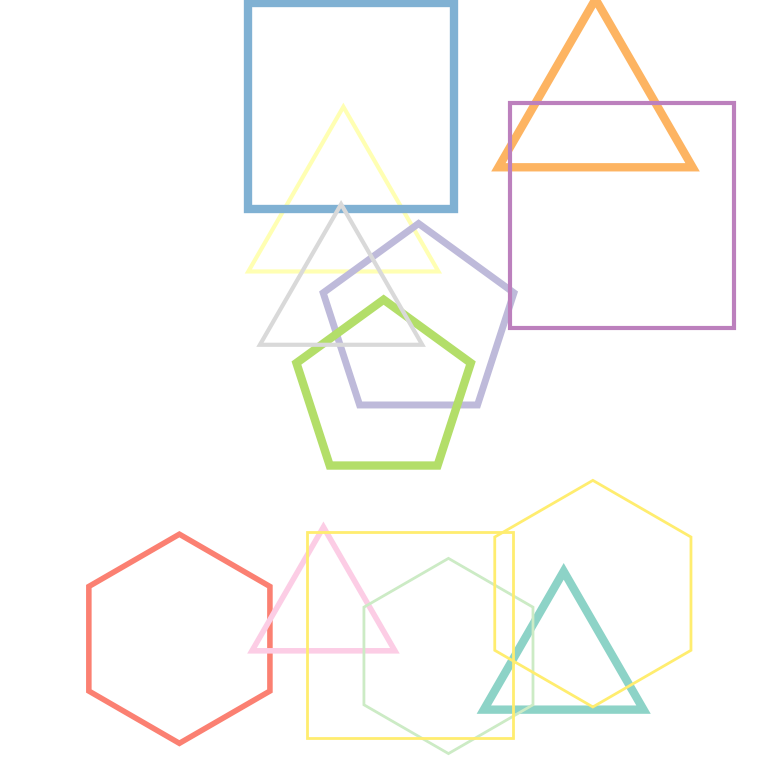[{"shape": "triangle", "thickness": 3, "radius": 0.6, "center": [0.732, 0.138]}, {"shape": "triangle", "thickness": 1.5, "radius": 0.71, "center": [0.446, 0.719]}, {"shape": "pentagon", "thickness": 2.5, "radius": 0.65, "center": [0.544, 0.579]}, {"shape": "hexagon", "thickness": 2, "radius": 0.68, "center": [0.233, 0.17]}, {"shape": "square", "thickness": 3, "radius": 0.67, "center": [0.456, 0.862]}, {"shape": "triangle", "thickness": 3, "radius": 0.73, "center": [0.773, 0.856]}, {"shape": "pentagon", "thickness": 3, "radius": 0.6, "center": [0.498, 0.492]}, {"shape": "triangle", "thickness": 2, "radius": 0.54, "center": [0.42, 0.208]}, {"shape": "triangle", "thickness": 1.5, "radius": 0.61, "center": [0.443, 0.613]}, {"shape": "square", "thickness": 1.5, "radius": 0.73, "center": [0.808, 0.72]}, {"shape": "hexagon", "thickness": 1, "radius": 0.63, "center": [0.582, 0.148]}, {"shape": "hexagon", "thickness": 1, "radius": 0.74, "center": [0.77, 0.229]}, {"shape": "square", "thickness": 1, "radius": 0.67, "center": [0.533, 0.176]}]